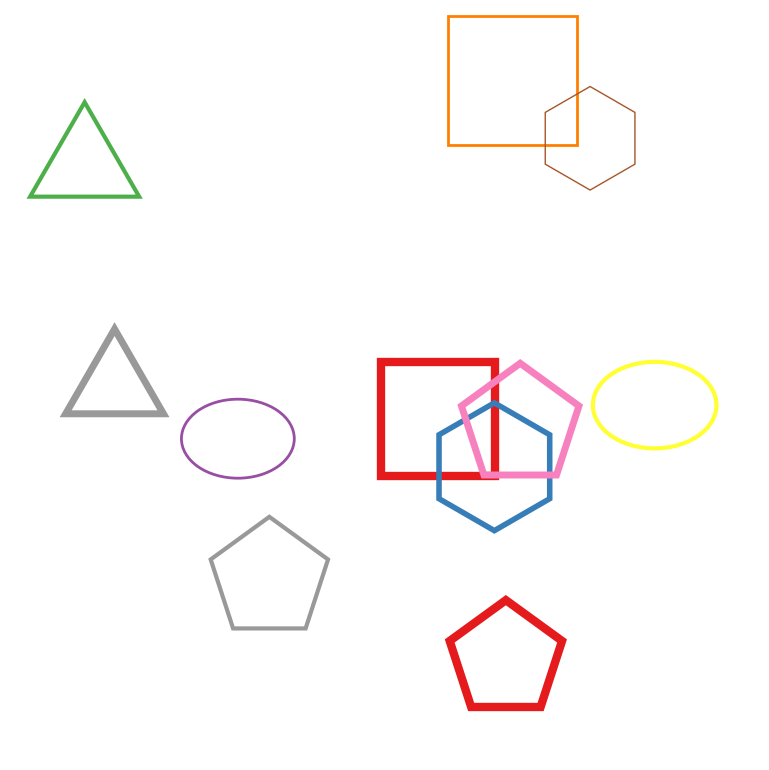[{"shape": "square", "thickness": 3, "radius": 0.37, "center": [0.569, 0.455]}, {"shape": "pentagon", "thickness": 3, "radius": 0.38, "center": [0.657, 0.144]}, {"shape": "hexagon", "thickness": 2, "radius": 0.41, "center": [0.642, 0.394]}, {"shape": "triangle", "thickness": 1.5, "radius": 0.41, "center": [0.11, 0.785]}, {"shape": "oval", "thickness": 1, "radius": 0.37, "center": [0.309, 0.43]}, {"shape": "square", "thickness": 1, "radius": 0.42, "center": [0.665, 0.896]}, {"shape": "oval", "thickness": 1.5, "radius": 0.4, "center": [0.85, 0.474]}, {"shape": "hexagon", "thickness": 0.5, "radius": 0.34, "center": [0.766, 0.82]}, {"shape": "pentagon", "thickness": 2.5, "radius": 0.4, "center": [0.676, 0.448]}, {"shape": "triangle", "thickness": 2.5, "radius": 0.37, "center": [0.149, 0.499]}, {"shape": "pentagon", "thickness": 1.5, "radius": 0.4, "center": [0.35, 0.249]}]